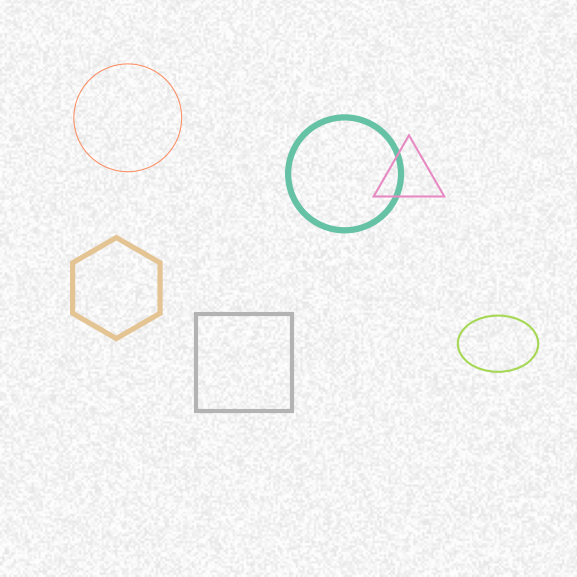[{"shape": "circle", "thickness": 3, "radius": 0.49, "center": [0.597, 0.698]}, {"shape": "circle", "thickness": 0.5, "radius": 0.47, "center": [0.221, 0.795]}, {"shape": "triangle", "thickness": 1, "radius": 0.35, "center": [0.708, 0.694]}, {"shape": "oval", "thickness": 1, "radius": 0.35, "center": [0.862, 0.404]}, {"shape": "hexagon", "thickness": 2.5, "radius": 0.44, "center": [0.201, 0.5]}, {"shape": "square", "thickness": 2, "radius": 0.42, "center": [0.422, 0.372]}]